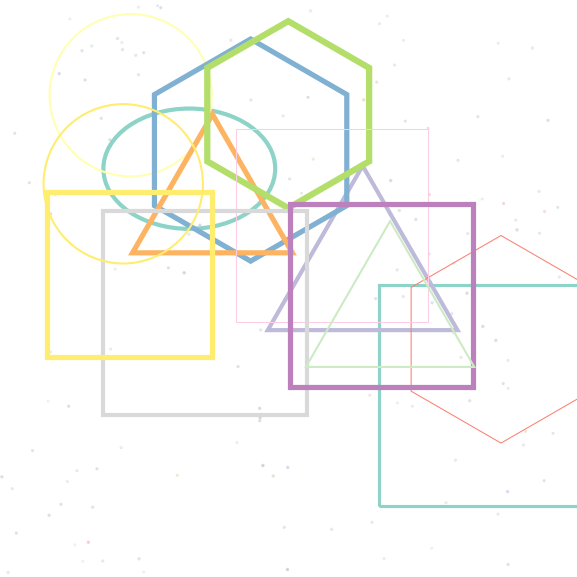[{"shape": "square", "thickness": 1.5, "radius": 0.96, "center": [0.849, 0.314]}, {"shape": "oval", "thickness": 2, "radius": 0.74, "center": [0.328, 0.707]}, {"shape": "circle", "thickness": 1, "radius": 0.7, "center": [0.226, 0.834]}, {"shape": "triangle", "thickness": 2, "radius": 0.95, "center": [0.628, 0.522]}, {"shape": "hexagon", "thickness": 0.5, "radius": 0.9, "center": [0.868, 0.412]}, {"shape": "hexagon", "thickness": 2.5, "radius": 0.96, "center": [0.434, 0.739]}, {"shape": "triangle", "thickness": 2.5, "radius": 0.8, "center": [0.368, 0.641]}, {"shape": "hexagon", "thickness": 3, "radius": 0.81, "center": [0.499, 0.801]}, {"shape": "square", "thickness": 0.5, "radius": 0.83, "center": [0.574, 0.608]}, {"shape": "square", "thickness": 2, "radius": 0.88, "center": [0.355, 0.457]}, {"shape": "square", "thickness": 2.5, "radius": 0.79, "center": [0.661, 0.487]}, {"shape": "triangle", "thickness": 1, "radius": 0.84, "center": [0.675, 0.448]}, {"shape": "square", "thickness": 2.5, "radius": 0.71, "center": [0.224, 0.524]}, {"shape": "circle", "thickness": 1, "radius": 0.69, "center": [0.213, 0.681]}]